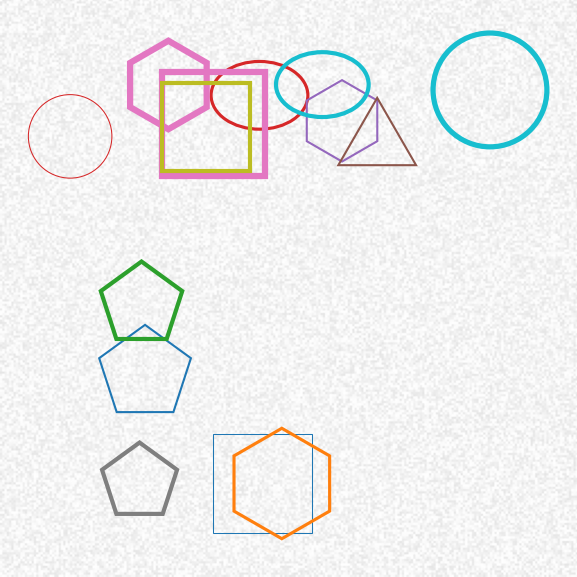[{"shape": "square", "thickness": 0.5, "radius": 0.43, "center": [0.455, 0.162]}, {"shape": "pentagon", "thickness": 1, "radius": 0.42, "center": [0.251, 0.353]}, {"shape": "hexagon", "thickness": 1.5, "radius": 0.48, "center": [0.488, 0.162]}, {"shape": "pentagon", "thickness": 2, "radius": 0.37, "center": [0.245, 0.472]}, {"shape": "circle", "thickness": 0.5, "radius": 0.36, "center": [0.121, 0.763]}, {"shape": "oval", "thickness": 1.5, "radius": 0.42, "center": [0.449, 0.834]}, {"shape": "hexagon", "thickness": 1, "radius": 0.35, "center": [0.592, 0.79]}, {"shape": "triangle", "thickness": 1, "radius": 0.39, "center": [0.653, 0.752]}, {"shape": "hexagon", "thickness": 3, "radius": 0.38, "center": [0.292, 0.852]}, {"shape": "square", "thickness": 3, "radius": 0.45, "center": [0.369, 0.784]}, {"shape": "pentagon", "thickness": 2, "radius": 0.34, "center": [0.242, 0.165]}, {"shape": "square", "thickness": 2, "radius": 0.38, "center": [0.356, 0.779]}, {"shape": "oval", "thickness": 2, "radius": 0.4, "center": [0.558, 0.853]}, {"shape": "circle", "thickness": 2.5, "radius": 0.49, "center": [0.848, 0.843]}]